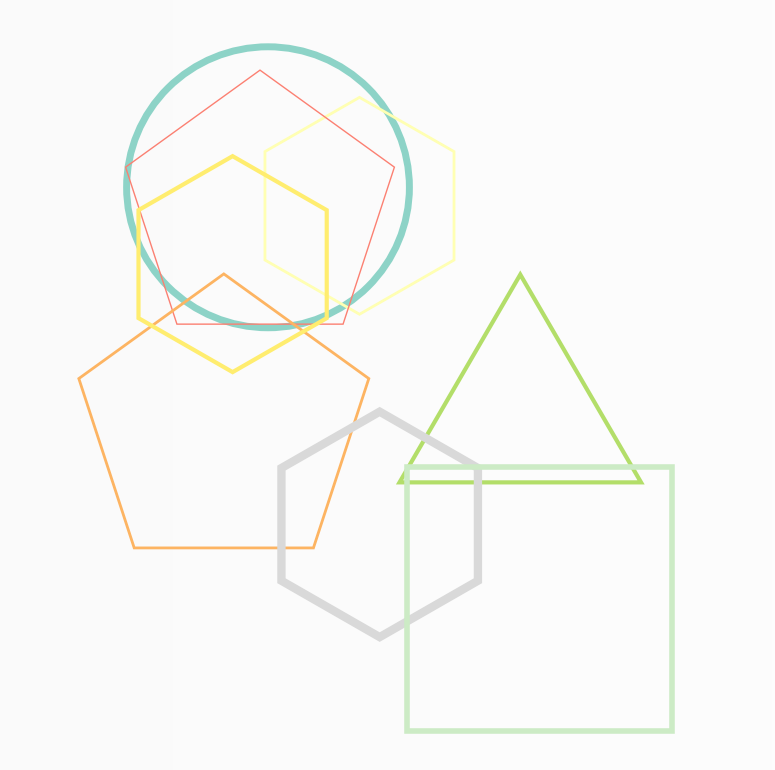[{"shape": "circle", "thickness": 2.5, "radius": 0.91, "center": [0.346, 0.757]}, {"shape": "hexagon", "thickness": 1, "radius": 0.7, "center": [0.464, 0.733]}, {"shape": "pentagon", "thickness": 0.5, "radius": 0.91, "center": [0.335, 0.727]}, {"shape": "pentagon", "thickness": 1, "radius": 0.98, "center": [0.289, 0.448]}, {"shape": "triangle", "thickness": 1.5, "radius": 0.9, "center": [0.671, 0.464]}, {"shape": "hexagon", "thickness": 3, "radius": 0.73, "center": [0.49, 0.319]}, {"shape": "square", "thickness": 2, "radius": 0.85, "center": [0.696, 0.222]}, {"shape": "hexagon", "thickness": 1.5, "radius": 0.7, "center": [0.3, 0.657]}]